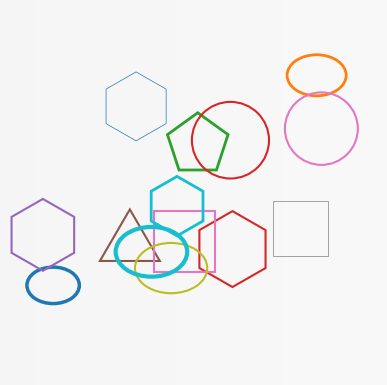[{"shape": "hexagon", "thickness": 0.5, "radius": 0.45, "center": [0.351, 0.724]}, {"shape": "oval", "thickness": 2.5, "radius": 0.34, "center": [0.137, 0.259]}, {"shape": "oval", "thickness": 2, "radius": 0.38, "center": [0.817, 0.804]}, {"shape": "pentagon", "thickness": 2, "radius": 0.41, "center": [0.51, 0.625]}, {"shape": "circle", "thickness": 1.5, "radius": 0.5, "center": [0.595, 0.636]}, {"shape": "hexagon", "thickness": 1.5, "radius": 0.49, "center": [0.6, 0.353]}, {"shape": "hexagon", "thickness": 1.5, "radius": 0.47, "center": [0.111, 0.39]}, {"shape": "triangle", "thickness": 1.5, "radius": 0.45, "center": [0.335, 0.367]}, {"shape": "circle", "thickness": 1.5, "radius": 0.47, "center": [0.829, 0.666]}, {"shape": "square", "thickness": 1.5, "radius": 0.4, "center": [0.476, 0.373]}, {"shape": "square", "thickness": 0.5, "radius": 0.36, "center": [0.775, 0.407]}, {"shape": "oval", "thickness": 1.5, "radius": 0.47, "center": [0.442, 0.304]}, {"shape": "hexagon", "thickness": 2, "radius": 0.39, "center": [0.457, 0.465]}, {"shape": "oval", "thickness": 3, "radius": 0.46, "center": [0.391, 0.346]}]